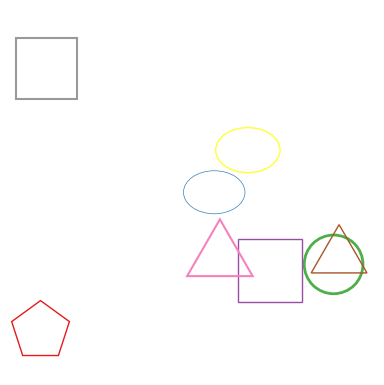[{"shape": "pentagon", "thickness": 1, "radius": 0.39, "center": [0.105, 0.14]}, {"shape": "oval", "thickness": 0.5, "radius": 0.4, "center": [0.556, 0.501]}, {"shape": "circle", "thickness": 2, "radius": 0.38, "center": [0.867, 0.313]}, {"shape": "square", "thickness": 1, "radius": 0.41, "center": [0.701, 0.297]}, {"shape": "oval", "thickness": 1, "radius": 0.42, "center": [0.644, 0.61]}, {"shape": "triangle", "thickness": 1, "radius": 0.42, "center": [0.881, 0.333]}, {"shape": "triangle", "thickness": 1.5, "radius": 0.49, "center": [0.571, 0.332]}, {"shape": "square", "thickness": 1.5, "radius": 0.4, "center": [0.12, 0.823]}]